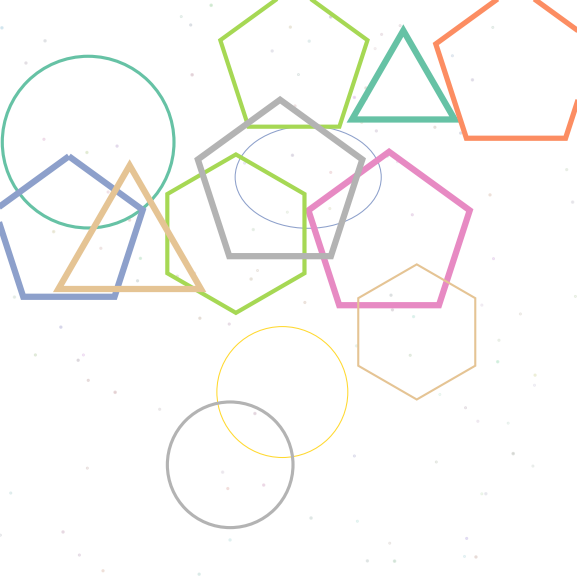[{"shape": "triangle", "thickness": 3, "radius": 0.51, "center": [0.698, 0.844]}, {"shape": "circle", "thickness": 1.5, "radius": 0.74, "center": [0.153, 0.753]}, {"shape": "pentagon", "thickness": 2.5, "radius": 0.73, "center": [0.893, 0.878]}, {"shape": "pentagon", "thickness": 3, "radius": 0.67, "center": [0.119, 0.594]}, {"shape": "oval", "thickness": 0.5, "radius": 0.63, "center": [0.534, 0.692]}, {"shape": "pentagon", "thickness": 3, "radius": 0.73, "center": [0.674, 0.589]}, {"shape": "pentagon", "thickness": 2, "radius": 0.67, "center": [0.509, 0.888]}, {"shape": "hexagon", "thickness": 2, "radius": 0.69, "center": [0.408, 0.595]}, {"shape": "circle", "thickness": 0.5, "radius": 0.57, "center": [0.489, 0.32]}, {"shape": "hexagon", "thickness": 1, "radius": 0.58, "center": [0.722, 0.424]}, {"shape": "triangle", "thickness": 3, "radius": 0.71, "center": [0.225, 0.57]}, {"shape": "circle", "thickness": 1.5, "radius": 0.54, "center": [0.399, 0.194]}, {"shape": "pentagon", "thickness": 3, "radius": 0.75, "center": [0.485, 0.677]}]